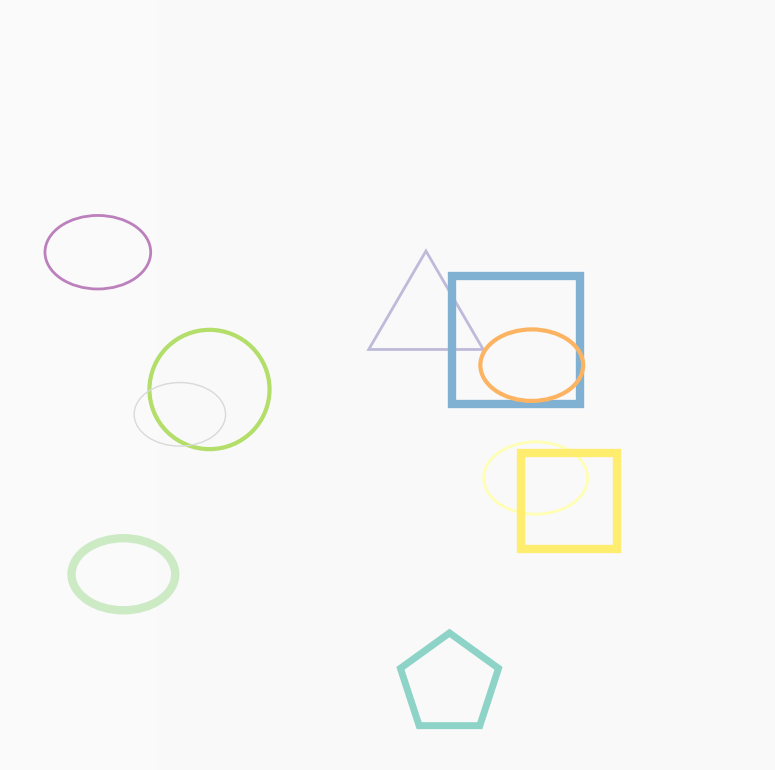[{"shape": "pentagon", "thickness": 2.5, "radius": 0.33, "center": [0.58, 0.111]}, {"shape": "oval", "thickness": 1, "radius": 0.34, "center": [0.691, 0.379]}, {"shape": "triangle", "thickness": 1, "radius": 0.43, "center": [0.55, 0.589]}, {"shape": "square", "thickness": 3, "radius": 0.41, "center": [0.666, 0.558]}, {"shape": "oval", "thickness": 1.5, "radius": 0.33, "center": [0.686, 0.526]}, {"shape": "circle", "thickness": 1.5, "radius": 0.39, "center": [0.27, 0.494]}, {"shape": "oval", "thickness": 0.5, "radius": 0.29, "center": [0.232, 0.462]}, {"shape": "oval", "thickness": 1, "radius": 0.34, "center": [0.126, 0.672]}, {"shape": "oval", "thickness": 3, "radius": 0.33, "center": [0.159, 0.254]}, {"shape": "square", "thickness": 3, "radius": 0.31, "center": [0.734, 0.35]}]